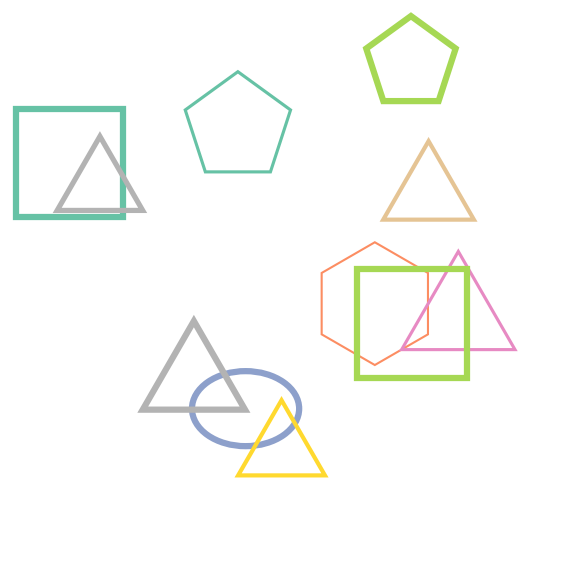[{"shape": "square", "thickness": 3, "radius": 0.47, "center": [0.12, 0.716]}, {"shape": "pentagon", "thickness": 1.5, "radius": 0.48, "center": [0.412, 0.779]}, {"shape": "hexagon", "thickness": 1, "radius": 0.53, "center": [0.649, 0.473]}, {"shape": "oval", "thickness": 3, "radius": 0.46, "center": [0.425, 0.292]}, {"shape": "triangle", "thickness": 1.5, "radius": 0.57, "center": [0.794, 0.45]}, {"shape": "pentagon", "thickness": 3, "radius": 0.41, "center": [0.712, 0.89]}, {"shape": "square", "thickness": 3, "radius": 0.48, "center": [0.713, 0.439]}, {"shape": "triangle", "thickness": 2, "radius": 0.43, "center": [0.488, 0.219]}, {"shape": "triangle", "thickness": 2, "radius": 0.45, "center": [0.742, 0.664]}, {"shape": "triangle", "thickness": 2.5, "radius": 0.43, "center": [0.173, 0.677]}, {"shape": "triangle", "thickness": 3, "radius": 0.51, "center": [0.336, 0.341]}]